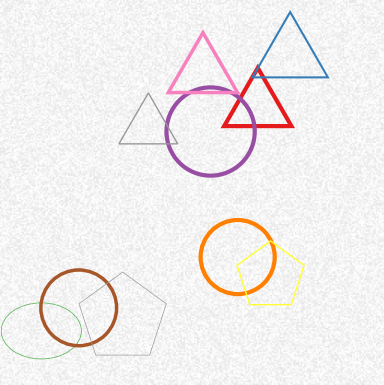[{"shape": "triangle", "thickness": 3, "radius": 0.5, "center": [0.67, 0.723]}, {"shape": "triangle", "thickness": 1.5, "radius": 0.57, "center": [0.754, 0.856]}, {"shape": "oval", "thickness": 0.5, "radius": 0.52, "center": [0.107, 0.14]}, {"shape": "circle", "thickness": 3, "radius": 0.57, "center": [0.547, 0.658]}, {"shape": "circle", "thickness": 3, "radius": 0.48, "center": [0.617, 0.332]}, {"shape": "pentagon", "thickness": 1, "radius": 0.46, "center": [0.703, 0.283]}, {"shape": "circle", "thickness": 2.5, "radius": 0.49, "center": [0.205, 0.2]}, {"shape": "triangle", "thickness": 2.5, "radius": 0.52, "center": [0.527, 0.811]}, {"shape": "triangle", "thickness": 1, "radius": 0.44, "center": [0.385, 0.67]}, {"shape": "pentagon", "thickness": 0.5, "radius": 0.6, "center": [0.319, 0.174]}]